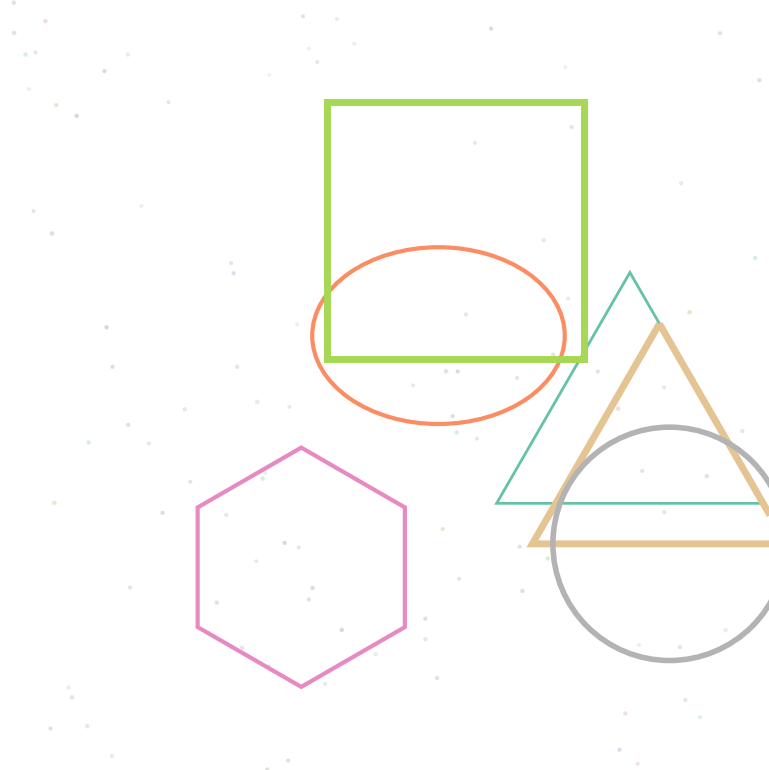[{"shape": "triangle", "thickness": 1, "radius": 1.0, "center": [0.818, 0.446]}, {"shape": "oval", "thickness": 1.5, "radius": 0.82, "center": [0.569, 0.564]}, {"shape": "hexagon", "thickness": 1.5, "radius": 0.78, "center": [0.391, 0.263]}, {"shape": "square", "thickness": 2.5, "radius": 0.83, "center": [0.592, 0.701]}, {"shape": "triangle", "thickness": 2.5, "radius": 0.95, "center": [0.856, 0.389]}, {"shape": "circle", "thickness": 2, "radius": 0.76, "center": [0.87, 0.294]}]